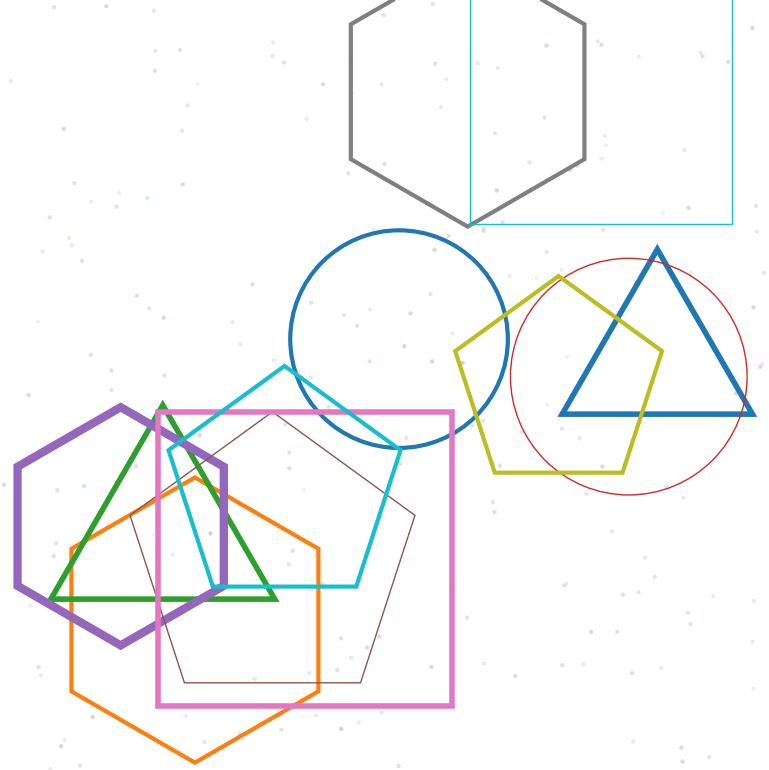[{"shape": "triangle", "thickness": 2, "radius": 0.71, "center": [0.854, 0.534]}, {"shape": "circle", "thickness": 1.5, "radius": 0.71, "center": [0.518, 0.56]}, {"shape": "hexagon", "thickness": 1.5, "radius": 0.93, "center": [0.253, 0.195]}, {"shape": "triangle", "thickness": 2, "radius": 0.84, "center": [0.211, 0.306]}, {"shape": "circle", "thickness": 0.5, "radius": 0.77, "center": [0.817, 0.511]}, {"shape": "hexagon", "thickness": 3, "radius": 0.77, "center": [0.157, 0.316]}, {"shape": "pentagon", "thickness": 0.5, "radius": 0.97, "center": [0.354, 0.271]}, {"shape": "square", "thickness": 2, "radius": 0.96, "center": [0.396, 0.274]}, {"shape": "hexagon", "thickness": 1.5, "radius": 0.88, "center": [0.607, 0.881]}, {"shape": "pentagon", "thickness": 1.5, "radius": 0.71, "center": [0.726, 0.5]}, {"shape": "square", "thickness": 0.5, "radius": 0.85, "center": [0.78, 0.879]}, {"shape": "pentagon", "thickness": 1.5, "radius": 0.79, "center": [0.37, 0.366]}]